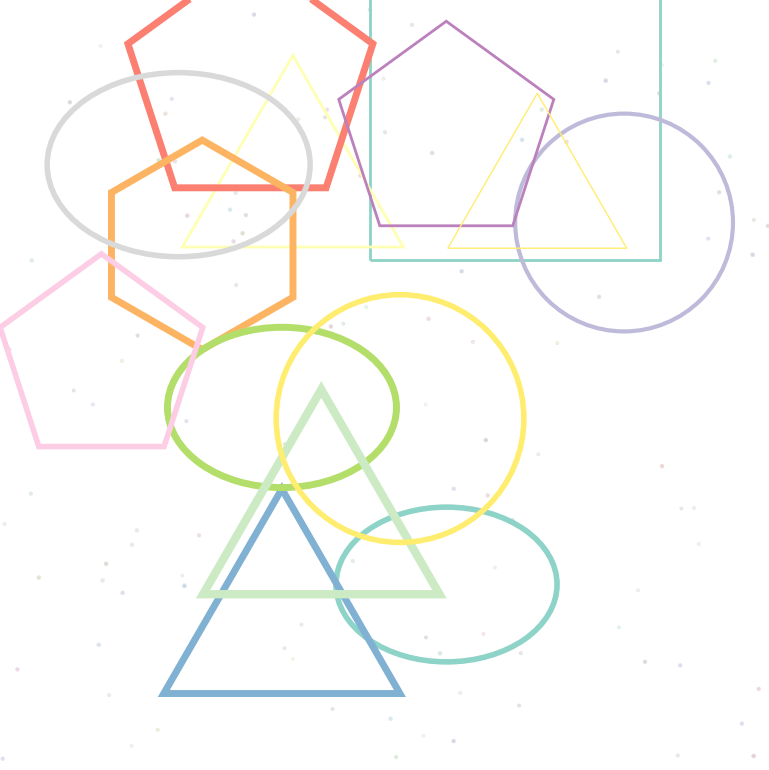[{"shape": "square", "thickness": 1, "radius": 0.94, "center": [0.669, 0.85]}, {"shape": "oval", "thickness": 2, "radius": 0.72, "center": [0.58, 0.241]}, {"shape": "triangle", "thickness": 1, "radius": 0.83, "center": [0.38, 0.762]}, {"shape": "circle", "thickness": 1.5, "radius": 0.71, "center": [0.81, 0.711]}, {"shape": "pentagon", "thickness": 2.5, "radius": 0.84, "center": [0.325, 0.891]}, {"shape": "triangle", "thickness": 2.5, "radius": 0.89, "center": [0.366, 0.188]}, {"shape": "hexagon", "thickness": 2.5, "radius": 0.68, "center": [0.263, 0.682]}, {"shape": "oval", "thickness": 2.5, "radius": 0.74, "center": [0.366, 0.471]}, {"shape": "pentagon", "thickness": 2, "radius": 0.69, "center": [0.132, 0.532]}, {"shape": "oval", "thickness": 2, "radius": 0.85, "center": [0.232, 0.786]}, {"shape": "pentagon", "thickness": 1, "radius": 0.73, "center": [0.58, 0.826]}, {"shape": "triangle", "thickness": 3, "radius": 0.89, "center": [0.417, 0.317]}, {"shape": "circle", "thickness": 2, "radius": 0.8, "center": [0.519, 0.456]}, {"shape": "triangle", "thickness": 0.5, "radius": 0.67, "center": [0.698, 0.745]}]